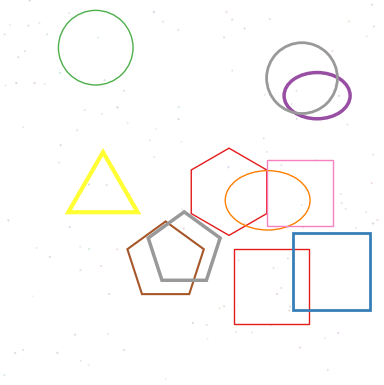[{"shape": "square", "thickness": 1, "radius": 0.48, "center": [0.705, 0.255]}, {"shape": "hexagon", "thickness": 1, "radius": 0.57, "center": [0.595, 0.502]}, {"shape": "square", "thickness": 2, "radius": 0.5, "center": [0.861, 0.294]}, {"shape": "circle", "thickness": 1, "radius": 0.48, "center": [0.249, 0.876]}, {"shape": "oval", "thickness": 2.5, "radius": 0.43, "center": [0.824, 0.752]}, {"shape": "oval", "thickness": 1, "radius": 0.55, "center": [0.695, 0.48]}, {"shape": "triangle", "thickness": 3, "radius": 0.52, "center": [0.268, 0.501]}, {"shape": "pentagon", "thickness": 1.5, "radius": 0.52, "center": [0.43, 0.32]}, {"shape": "square", "thickness": 1, "radius": 0.43, "center": [0.779, 0.498]}, {"shape": "circle", "thickness": 2, "radius": 0.46, "center": [0.784, 0.797]}, {"shape": "pentagon", "thickness": 2.5, "radius": 0.49, "center": [0.478, 0.351]}]